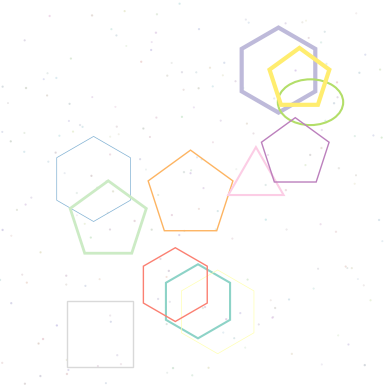[{"shape": "hexagon", "thickness": 1.5, "radius": 0.48, "center": [0.514, 0.217]}, {"shape": "hexagon", "thickness": 0.5, "radius": 0.54, "center": [0.565, 0.19]}, {"shape": "hexagon", "thickness": 3, "radius": 0.55, "center": [0.723, 0.818]}, {"shape": "hexagon", "thickness": 1, "radius": 0.48, "center": [0.455, 0.261]}, {"shape": "hexagon", "thickness": 0.5, "radius": 0.55, "center": [0.243, 0.535]}, {"shape": "pentagon", "thickness": 1, "radius": 0.58, "center": [0.495, 0.494]}, {"shape": "oval", "thickness": 1.5, "radius": 0.42, "center": [0.807, 0.735]}, {"shape": "triangle", "thickness": 1.5, "radius": 0.41, "center": [0.665, 0.535]}, {"shape": "square", "thickness": 1, "radius": 0.43, "center": [0.259, 0.132]}, {"shape": "pentagon", "thickness": 1, "radius": 0.46, "center": [0.767, 0.602]}, {"shape": "pentagon", "thickness": 2, "radius": 0.52, "center": [0.281, 0.426]}, {"shape": "pentagon", "thickness": 3, "radius": 0.41, "center": [0.778, 0.794]}]